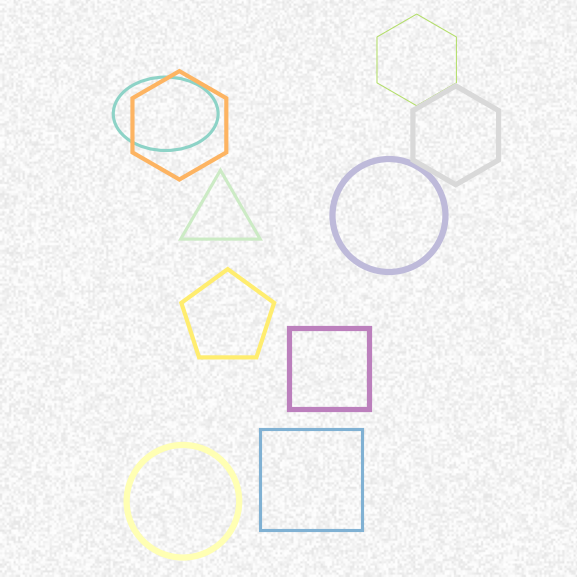[{"shape": "oval", "thickness": 1.5, "radius": 0.45, "center": [0.287, 0.802]}, {"shape": "circle", "thickness": 3, "radius": 0.49, "center": [0.317, 0.131]}, {"shape": "circle", "thickness": 3, "radius": 0.49, "center": [0.674, 0.626]}, {"shape": "square", "thickness": 1.5, "radius": 0.44, "center": [0.539, 0.169]}, {"shape": "hexagon", "thickness": 2, "radius": 0.47, "center": [0.311, 0.782]}, {"shape": "hexagon", "thickness": 0.5, "radius": 0.4, "center": [0.722, 0.895]}, {"shape": "hexagon", "thickness": 2.5, "radius": 0.43, "center": [0.789, 0.765]}, {"shape": "square", "thickness": 2.5, "radius": 0.35, "center": [0.57, 0.361]}, {"shape": "triangle", "thickness": 1.5, "radius": 0.4, "center": [0.382, 0.625]}, {"shape": "pentagon", "thickness": 2, "radius": 0.42, "center": [0.394, 0.449]}]